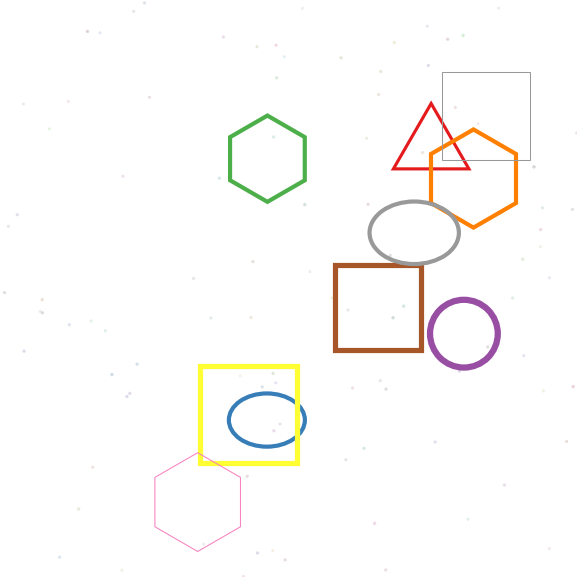[{"shape": "triangle", "thickness": 1.5, "radius": 0.38, "center": [0.747, 0.744]}, {"shape": "oval", "thickness": 2, "radius": 0.33, "center": [0.462, 0.272]}, {"shape": "hexagon", "thickness": 2, "radius": 0.37, "center": [0.463, 0.724]}, {"shape": "circle", "thickness": 3, "radius": 0.29, "center": [0.803, 0.421]}, {"shape": "hexagon", "thickness": 2, "radius": 0.42, "center": [0.82, 0.69]}, {"shape": "square", "thickness": 2.5, "radius": 0.42, "center": [0.431, 0.282]}, {"shape": "square", "thickness": 2.5, "radius": 0.37, "center": [0.655, 0.467]}, {"shape": "hexagon", "thickness": 0.5, "radius": 0.43, "center": [0.342, 0.13]}, {"shape": "oval", "thickness": 2, "radius": 0.39, "center": [0.717, 0.596]}, {"shape": "square", "thickness": 0.5, "radius": 0.38, "center": [0.841, 0.798]}]